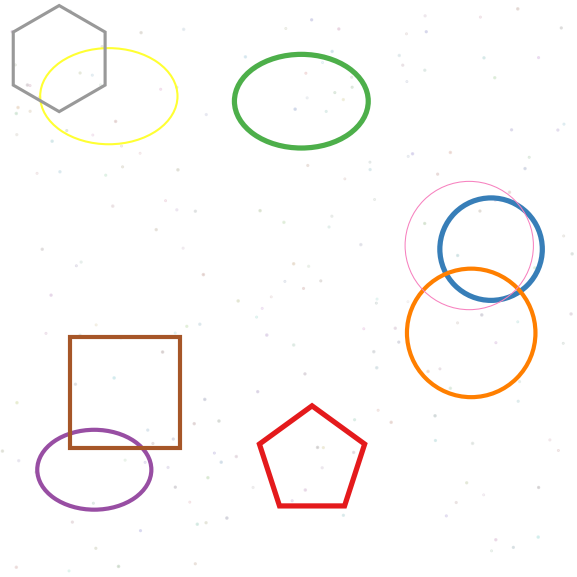[{"shape": "pentagon", "thickness": 2.5, "radius": 0.48, "center": [0.54, 0.201]}, {"shape": "circle", "thickness": 2.5, "radius": 0.44, "center": [0.85, 0.568]}, {"shape": "oval", "thickness": 2.5, "radius": 0.58, "center": [0.522, 0.824]}, {"shape": "oval", "thickness": 2, "radius": 0.49, "center": [0.163, 0.186]}, {"shape": "circle", "thickness": 2, "radius": 0.56, "center": [0.816, 0.423]}, {"shape": "oval", "thickness": 1, "radius": 0.59, "center": [0.188, 0.833]}, {"shape": "square", "thickness": 2, "radius": 0.48, "center": [0.217, 0.319]}, {"shape": "circle", "thickness": 0.5, "radius": 0.56, "center": [0.813, 0.574]}, {"shape": "hexagon", "thickness": 1.5, "radius": 0.46, "center": [0.102, 0.898]}]